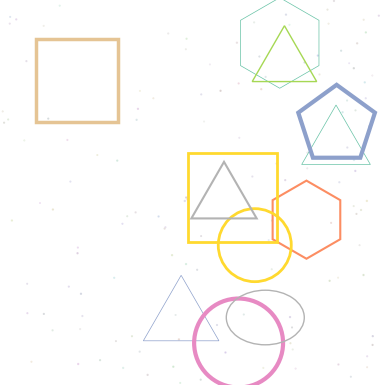[{"shape": "hexagon", "thickness": 0.5, "radius": 0.59, "center": [0.727, 0.888]}, {"shape": "triangle", "thickness": 0.5, "radius": 0.52, "center": [0.873, 0.624]}, {"shape": "hexagon", "thickness": 1.5, "radius": 0.51, "center": [0.796, 0.429]}, {"shape": "pentagon", "thickness": 3, "radius": 0.52, "center": [0.874, 0.675]}, {"shape": "triangle", "thickness": 0.5, "radius": 0.57, "center": [0.47, 0.172]}, {"shape": "circle", "thickness": 3, "radius": 0.58, "center": [0.62, 0.109]}, {"shape": "triangle", "thickness": 1, "radius": 0.48, "center": [0.739, 0.836]}, {"shape": "circle", "thickness": 2, "radius": 0.47, "center": [0.662, 0.363]}, {"shape": "square", "thickness": 2, "radius": 0.58, "center": [0.603, 0.488]}, {"shape": "square", "thickness": 2.5, "radius": 0.53, "center": [0.2, 0.791]}, {"shape": "triangle", "thickness": 1.5, "radius": 0.49, "center": [0.582, 0.482]}, {"shape": "oval", "thickness": 1, "radius": 0.51, "center": [0.689, 0.175]}]